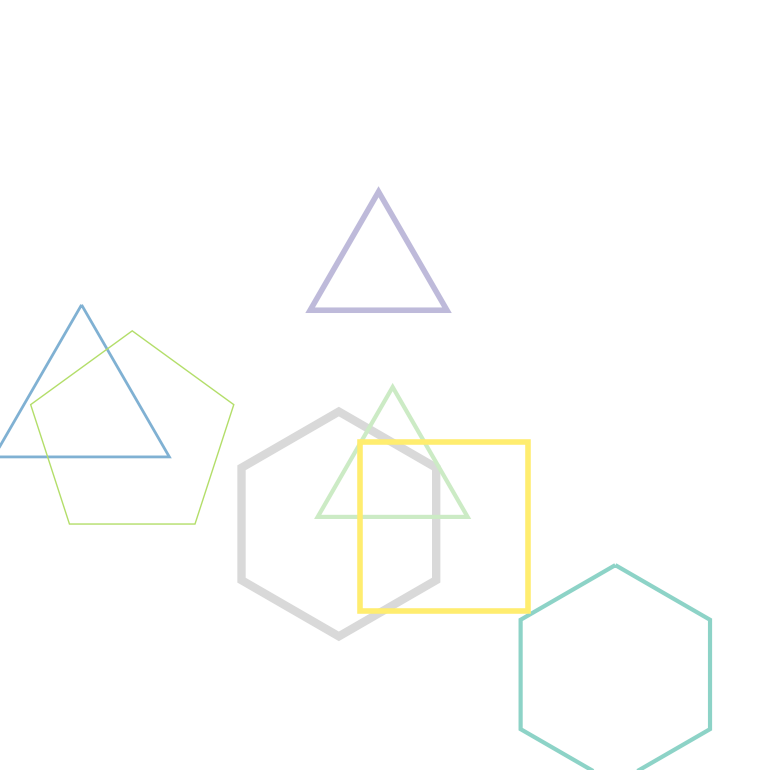[{"shape": "hexagon", "thickness": 1.5, "radius": 0.71, "center": [0.799, 0.124]}, {"shape": "triangle", "thickness": 2, "radius": 0.51, "center": [0.492, 0.648]}, {"shape": "triangle", "thickness": 1, "radius": 0.66, "center": [0.106, 0.472]}, {"shape": "pentagon", "thickness": 0.5, "radius": 0.69, "center": [0.172, 0.432]}, {"shape": "hexagon", "thickness": 3, "radius": 0.73, "center": [0.44, 0.32]}, {"shape": "triangle", "thickness": 1.5, "radius": 0.56, "center": [0.51, 0.385]}, {"shape": "square", "thickness": 2, "radius": 0.55, "center": [0.577, 0.316]}]